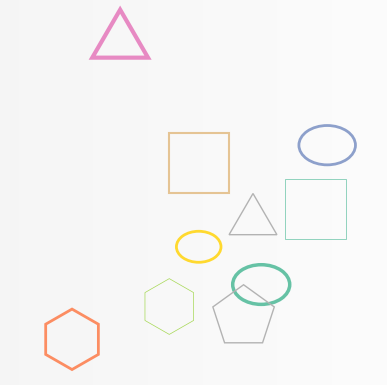[{"shape": "oval", "thickness": 2.5, "radius": 0.37, "center": [0.674, 0.261]}, {"shape": "square", "thickness": 0.5, "radius": 0.39, "center": [0.814, 0.457]}, {"shape": "hexagon", "thickness": 2, "radius": 0.39, "center": [0.186, 0.119]}, {"shape": "oval", "thickness": 2, "radius": 0.36, "center": [0.844, 0.623]}, {"shape": "triangle", "thickness": 3, "radius": 0.42, "center": [0.31, 0.892]}, {"shape": "hexagon", "thickness": 0.5, "radius": 0.36, "center": [0.437, 0.204]}, {"shape": "oval", "thickness": 2, "radius": 0.29, "center": [0.513, 0.359]}, {"shape": "square", "thickness": 1.5, "radius": 0.39, "center": [0.514, 0.577]}, {"shape": "pentagon", "thickness": 1, "radius": 0.42, "center": [0.629, 0.177]}, {"shape": "triangle", "thickness": 1, "radius": 0.36, "center": [0.653, 0.426]}]